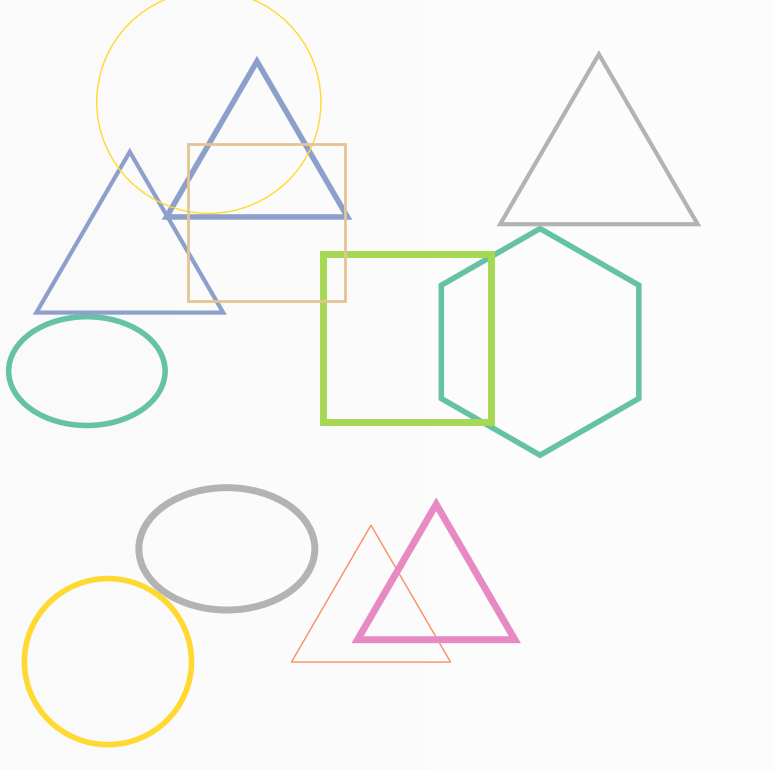[{"shape": "oval", "thickness": 2, "radius": 0.5, "center": [0.112, 0.518]}, {"shape": "hexagon", "thickness": 2, "radius": 0.74, "center": [0.697, 0.556]}, {"shape": "triangle", "thickness": 0.5, "radius": 0.59, "center": [0.479, 0.199]}, {"shape": "triangle", "thickness": 1.5, "radius": 0.7, "center": [0.167, 0.664]}, {"shape": "triangle", "thickness": 2, "radius": 0.67, "center": [0.332, 0.786]}, {"shape": "triangle", "thickness": 2.5, "radius": 0.59, "center": [0.563, 0.228]}, {"shape": "square", "thickness": 2.5, "radius": 0.54, "center": [0.525, 0.561]}, {"shape": "circle", "thickness": 2, "radius": 0.54, "center": [0.139, 0.141]}, {"shape": "circle", "thickness": 0.5, "radius": 0.72, "center": [0.269, 0.868]}, {"shape": "square", "thickness": 1, "radius": 0.51, "center": [0.344, 0.711]}, {"shape": "triangle", "thickness": 1.5, "radius": 0.74, "center": [0.773, 0.782]}, {"shape": "oval", "thickness": 2.5, "radius": 0.57, "center": [0.293, 0.287]}]